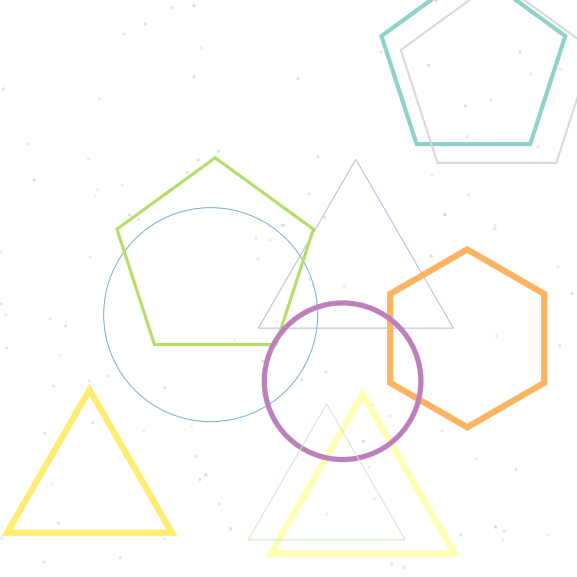[{"shape": "pentagon", "thickness": 2, "radius": 0.84, "center": [0.82, 0.885]}, {"shape": "triangle", "thickness": 3, "radius": 0.92, "center": [0.628, 0.132]}, {"shape": "triangle", "thickness": 0.5, "radius": 0.97, "center": [0.616, 0.528]}, {"shape": "circle", "thickness": 0.5, "radius": 0.93, "center": [0.365, 0.454]}, {"shape": "hexagon", "thickness": 3, "radius": 0.77, "center": [0.809, 0.413]}, {"shape": "pentagon", "thickness": 1.5, "radius": 0.89, "center": [0.373, 0.547]}, {"shape": "pentagon", "thickness": 1, "radius": 0.87, "center": [0.86, 0.859]}, {"shape": "circle", "thickness": 2.5, "radius": 0.68, "center": [0.593, 0.339]}, {"shape": "triangle", "thickness": 0.5, "radius": 0.79, "center": [0.566, 0.143]}, {"shape": "triangle", "thickness": 3, "radius": 0.82, "center": [0.155, 0.159]}]